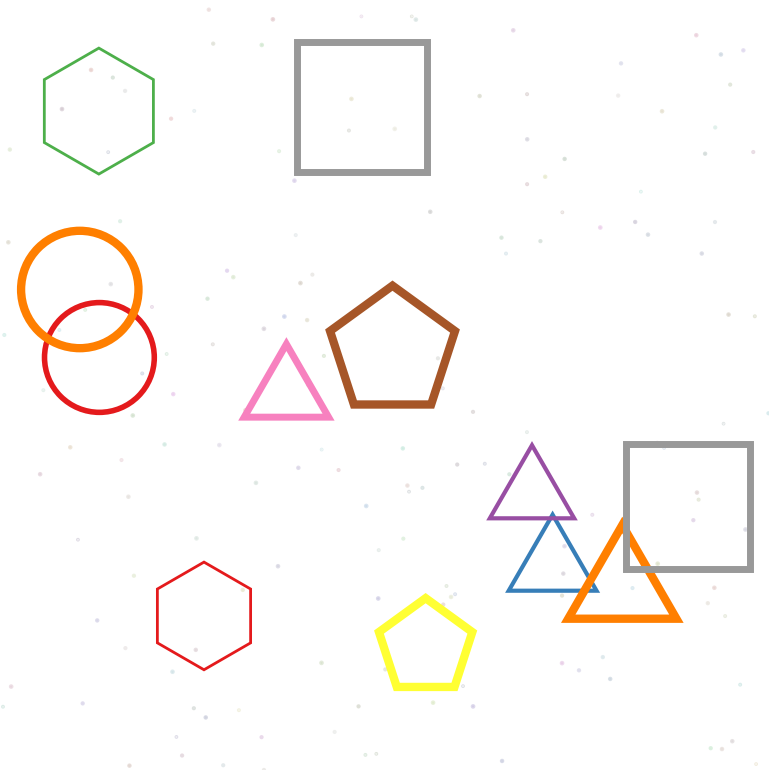[{"shape": "hexagon", "thickness": 1, "radius": 0.35, "center": [0.265, 0.2]}, {"shape": "circle", "thickness": 2, "radius": 0.36, "center": [0.129, 0.536]}, {"shape": "triangle", "thickness": 1.5, "radius": 0.33, "center": [0.718, 0.266]}, {"shape": "hexagon", "thickness": 1, "radius": 0.41, "center": [0.128, 0.856]}, {"shape": "triangle", "thickness": 1.5, "radius": 0.32, "center": [0.691, 0.359]}, {"shape": "circle", "thickness": 3, "radius": 0.38, "center": [0.104, 0.624]}, {"shape": "triangle", "thickness": 3, "radius": 0.41, "center": [0.808, 0.237]}, {"shape": "pentagon", "thickness": 3, "radius": 0.32, "center": [0.553, 0.159]}, {"shape": "pentagon", "thickness": 3, "radius": 0.43, "center": [0.51, 0.544]}, {"shape": "triangle", "thickness": 2.5, "radius": 0.32, "center": [0.372, 0.49]}, {"shape": "square", "thickness": 2.5, "radius": 0.41, "center": [0.894, 0.342]}, {"shape": "square", "thickness": 2.5, "radius": 0.42, "center": [0.47, 0.861]}]